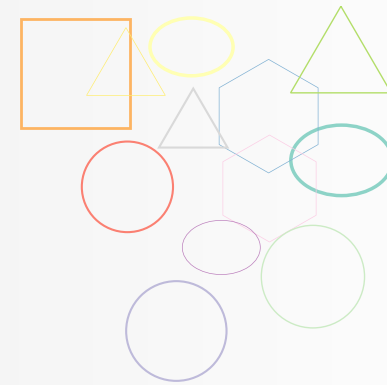[{"shape": "oval", "thickness": 2.5, "radius": 0.65, "center": [0.881, 0.583]}, {"shape": "oval", "thickness": 2.5, "radius": 0.54, "center": [0.494, 0.878]}, {"shape": "circle", "thickness": 1.5, "radius": 0.65, "center": [0.455, 0.14]}, {"shape": "circle", "thickness": 1.5, "radius": 0.59, "center": [0.329, 0.515]}, {"shape": "hexagon", "thickness": 0.5, "radius": 0.74, "center": [0.693, 0.698]}, {"shape": "square", "thickness": 2, "radius": 0.71, "center": [0.195, 0.809]}, {"shape": "triangle", "thickness": 1, "radius": 0.75, "center": [0.88, 0.834]}, {"shape": "hexagon", "thickness": 0.5, "radius": 0.69, "center": [0.696, 0.51]}, {"shape": "triangle", "thickness": 1.5, "radius": 0.51, "center": [0.499, 0.668]}, {"shape": "oval", "thickness": 0.5, "radius": 0.5, "center": [0.571, 0.357]}, {"shape": "circle", "thickness": 1, "radius": 0.67, "center": [0.808, 0.281]}, {"shape": "triangle", "thickness": 0.5, "radius": 0.59, "center": [0.325, 0.811]}]